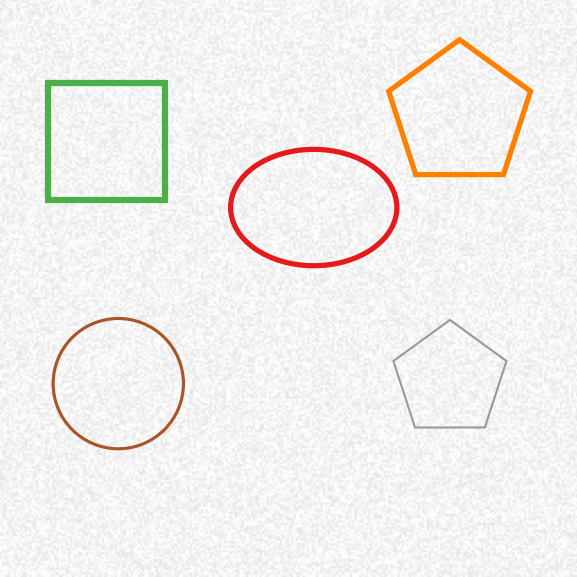[{"shape": "oval", "thickness": 2.5, "radius": 0.72, "center": [0.543, 0.64]}, {"shape": "square", "thickness": 3, "radius": 0.51, "center": [0.184, 0.754]}, {"shape": "pentagon", "thickness": 2.5, "radius": 0.65, "center": [0.796, 0.801]}, {"shape": "circle", "thickness": 1.5, "radius": 0.56, "center": [0.205, 0.335]}, {"shape": "pentagon", "thickness": 1, "radius": 0.51, "center": [0.779, 0.342]}]